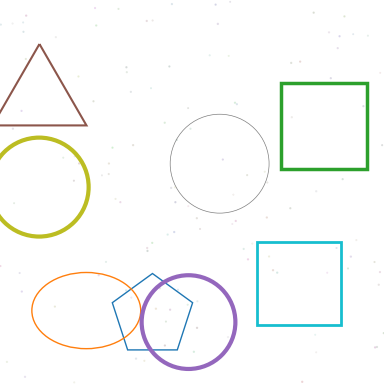[{"shape": "pentagon", "thickness": 1, "radius": 0.55, "center": [0.396, 0.18]}, {"shape": "oval", "thickness": 1, "radius": 0.71, "center": [0.224, 0.193]}, {"shape": "square", "thickness": 2.5, "radius": 0.56, "center": [0.842, 0.672]}, {"shape": "circle", "thickness": 3, "radius": 0.61, "center": [0.49, 0.163]}, {"shape": "triangle", "thickness": 1.5, "radius": 0.7, "center": [0.103, 0.745]}, {"shape": "circle", "thickness": 0.5, "radius": 0.64, "center": [0.57, 0.575]}, {"shape": "circle", "thickness": 3, "radius": 0.64, "center": [0.102, 0.514]}, {"shape": "square", "thickness": 2, "radius": 0.54, "center": [0.776, 0.263]}]